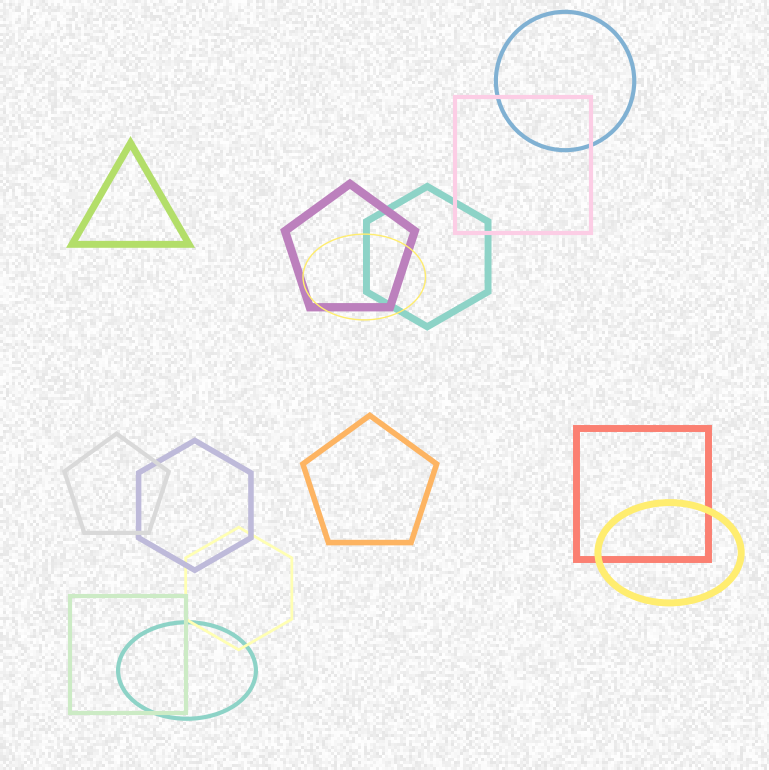[{"shape": "hexagon", "thickness": 2.5, "radius": 0.46, "center": [0.555, 0.667]}, {"shape": "oval", "thickness": 1.5, "radius": 0.45, "center": [0.243, 0.129]}, {"shape": "hexagon", "thickness": 1, "radius": 0.4, "center": [0.31, 0.236]}, {"shape": "hexagon", "thickness": 2, "radius": 0.42, "center": [0.253, 0.344]}, {"shape": "square", "thickness": 2.5, "radius": 0.43, "center": [0.834, 0.359]}, {"shape": "circle", "thickness": 1.5, "radius": 0.45, "center": [0.734, 0.895]}, {"shape": "pentagon", "thickness": 2, "radius": 0.46, "center": [0.48, 0.369]}, {"shape": "triangle", "thickness": 2.5, "radius": 0.44, "center": [0.17, 0.727]}, {"shape": "square", "thickness": 1.5, "radius": 0.44, "center": [0.679, 0.785]}, {"shape": "pentagon", "thickness": 1.5, "radius": 0.36, "center": [0.151, 0.366]}, {"shape": "pentagon", "thickness": 3, "radius": 0.44, "center": [0.454, 0.673]}, {"shape": "square", "thickness": 1.5, "radius": 0.38, "center": [0.166, 0.15]}, {"shape": "oval", "thickness": 0.5, "radius": 0.4, "center": [0.473, 0.64]}, {"shape": "oval", "thickness": 2.5, "radius": 0.47, "center": [0.87, 0.282]}]